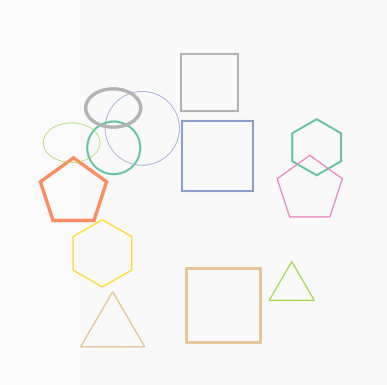[{"shape": "circle", "thickness": 1.5, "radius": 0.34, "center": [0.294, 0.616]}, {"shape": "hexagon", "thickness": 1.5, "radius": 0.36, "center": [0.817, 0.618]}, {"shape": "pentagon", "thickness": 2.5, "radius": 0.45, "center": [0.19, 0.5]}, {"shape": "circle", "thickness": 0.5, "radius": 0.48, "center": [0.367, 0.667]}, {"shape": "square", "thickness": 1.5, "radius": 0.46, "center": [0.561, 0.595]}, {"shape": "pentagon", "thickness": 1, "radius": 0.44, "center": [0.799, 0.508]}, {"shape": "oval", "thickness": 0.5, "radius": 0.37, "center": [0.185, 0.629]}, {"shape": "triangle", "thickness": 1, "radius": 0.34, "center": [0.753, 0.253]}, {"shape": "hexagon", "thickness": 1, "radius": 0.44, "center": [0.264, 0.342]}, {"shape": "square", "thickness": 2, "radius": 0.48, "center": [0.576, 0.208]}, {"shape": "triangle", "thickness": 1, "radius": 0.48, "center": [0.291, 0.147]}, {"shape": "oval", "thickness": 2.5, "radius": 0.36, "center": [0.292, 0.719]}, {"shape": "square", "thickness": 1.5, "radius": 0.37, "center": [0.54, 0.786]}]